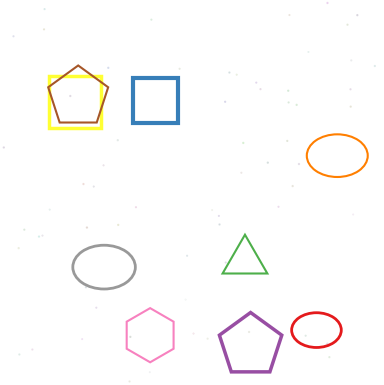[{"shape": "oval", "thickness": 2, "radius": 0.32, "center": [0.822, 0.143]}, {"shape": "square", "thickness": 3, "radius": 0.29, "center": [0.403, 0.74]}, {"shape": "triangle", "thickness": 1.5, "radius": 0.34, "center": [0.636, 0.323]}, {"shape": "pentagon", "thickness": 2.5, "radius": 0.43, "center": [0.651, 0.103]}, {"shape": "oval", "thickness": 1.5, "radius": 0.4, "center": [0.876, 0.596]}, {"shape": "square", "thickness": 2.5, "radius": 0.33, "center": [0.195, 0.734]}, {"shape": "pentagon", "thickness": 1.5, "radius": 0.41, "center": [0.203, 0.748]}, {"shape": "hexagon", "thickness": 1.5, "radius": 0.35, "center": [0.39, 0.129]}, {"shape": "oval", "thickness": 2, "radius": 0.41, "center": [0.27, 0.306]}]